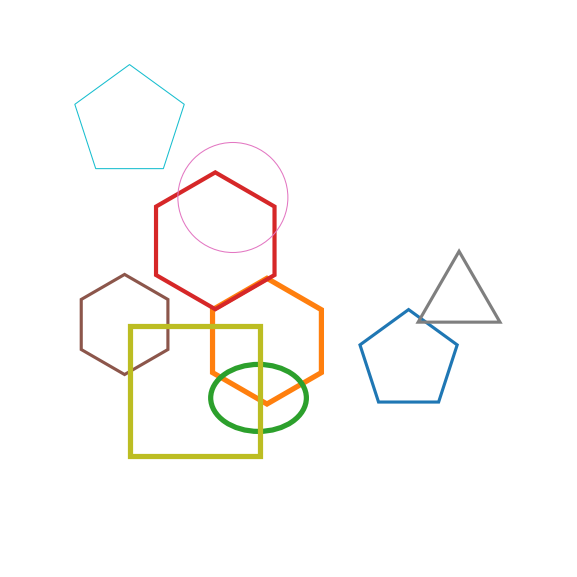[{"shape": "pentagon", "thickness": 1.5, "radius": 0.44, "center": [0.708, 0.375]}, {"shape": "hexagon", "thickness": 2.5, "radius": 0.54, "center": [0.462, 0.408]}, {"shape": "oval", "thickness": 2.5, "radius": 0.41, "center": [0.448, 0.31]}, {"shape": "hexagon", "thickness": 2, "radius": 0.59, "center": [0.373, 0.582]}, {"shape": "hexagon", "thickness": 1.5, "radius": 0.43, "center": [0.216, 0.437]}, {"shape": "circle", "thickness": 0.5, "radius": 0.48, "center": [0.403, 0.657]}, {"shape": "triangle", "thickness": 1.5, "radius": 0.41, "center": [0.795, 0.482]}, {"shape": "square", "thickness": 2.5, "radius": 0.56, "center": [0.337, 0.322]}, {"shape": "pentagon", "thickness": 0.5, "radius": 0.5, "center": [0.224, 0.788]}]